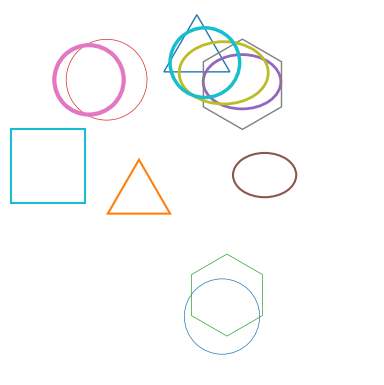[{"shape": "circle", "thickness": 0.5, "radius": 0.49, "center": [0.577, 0.178]}, {"shape": "triangle", "thickness": 1, "radius": 0.49, "center": [0.511, 0.863]}, {"shape": "triangle", "thickness": 1.5, "radius": 0.47, "center": [0.361, 0.492]}, {"shape": "hexagon", "thickness": 0.5, "radius": 0.53, "center": [0.59, 0.234]}, {"shape": "circle", "thickness": 0.5, "radius": 0.52, "center": [0.277, 0.793]}, {"shape": "oval", "thickness": 2, "radius": 0.5, "center": [0.629, 0.788]}, {"shape": "oval", "thickness": 1.5, "radius": 0.41, "center": [0.687, 0.545]}, {"shape": "circle", "thickness": 3, "radius": 0.45, "center": [0.231, 0.793]}, {"shape": "hexagon", "thickness": 1, "radius": 0.59, "center": [0.63, 0.781]}, {"shape": "oval", "thickness": 2, "radius": 0.58, "center": [0.581, 0.811]}, {"shape": "square", "thickness": 1.5, "radius": 0.48, "center": [0.125, 0.569]}, {"shape": "circle", "thickness": 2.5, "radius": 0.45, "center": [0.532, 0.837]}]